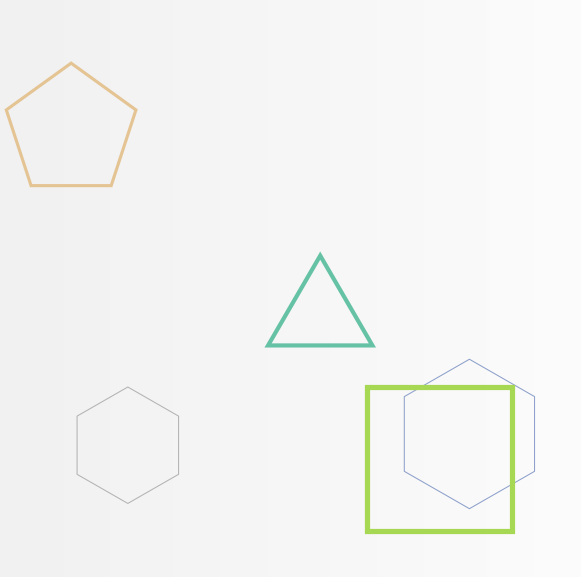[{"shape": "triangle", "thickness": 2, "radius": 0.52, "center": [0.551, 0.453]}, {"shape": "hexagon", "thickness": 0.5, "radius": 0.65, "center": [0.808, 0.248]}, {"shape": "square", "thickness": 2.5, "radius": 0.63, "center": [0.756, 0.204]}, {"shape": "pentagon", "thickness": 1.5, "radius": 0.59, "center": [0.122, 0.773]}, {"shape": "hexagon", "thickness": 0.5, "radius": 0.5, "center": [0.22, 0.228]}]